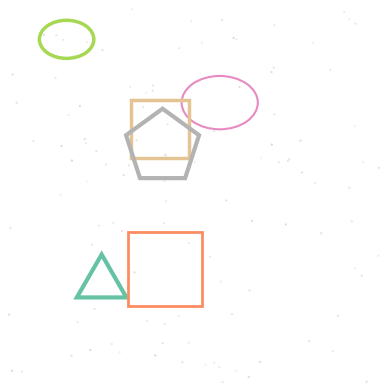[{"shape": "triangle", "thickness": 3, "radius": 0.37, "center": [0.264, 0.265]}, {"shape": "square", "thickness": 2, "radius": 0.48, "center": [0.429, 0.301]}, {"shape": "oval", "thickness": 1.5, "radius": 0.49, "center": [0.571, 0.733]}, {"shape": "oval", "thickness": 2.5, "radius": 0.35, "center": [0.173, 0.898]}, {"shape": "square", "thickness": 2.5, "radius": 0.38, "center": [0.415, 0.665]}, {"shape": "pentagon", "thickness": 3, "radius": 0.5, "center": [0.422, 0.618]}]